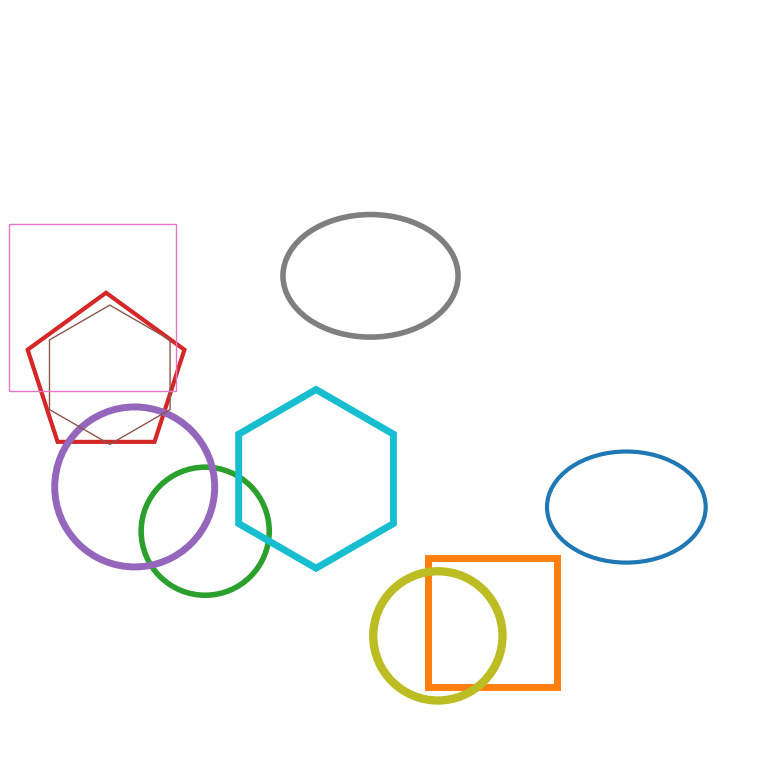[{"shape": "oval", "thickness": 1.5, "radius": 0.52, "center": [0.813, 0.341]}, {"shape": "square", "thickness": 2.5, "radius": 0.42, "center": [0.64, 0.192]}, {"shape": "circle", "thickness": 2, "radius": 0.42, "center": [0.266, 0.31]}, {"shape": "pentagon", "thickness": 1.5, "radius": 0.54, "center": [0.138, 0.513]}, {"shape": "circle", "thickness": 2.5, "radius": 0.52, "center": [0.175, 0.368]}, {"shape": "hexagon", "thickness": 0.5, "radius": 0.45, "center": [0.143, 0.513]}, {"shape": "square", "thickness": 0.5, "radius": 0.54, "center": [0.12, 0.601]}, {"shape": "oval", "thickness": 2, "radius": 0.57, "center": [0.481, 0.642]}, {"shape": "circle", "thickness": 3, "radius": 0.42, "center": [0.569, 0.174]}, {"shape": "hexagon", "thickness": 2.5, "radius": 0.58, "center": [0.41, 0.378]}]